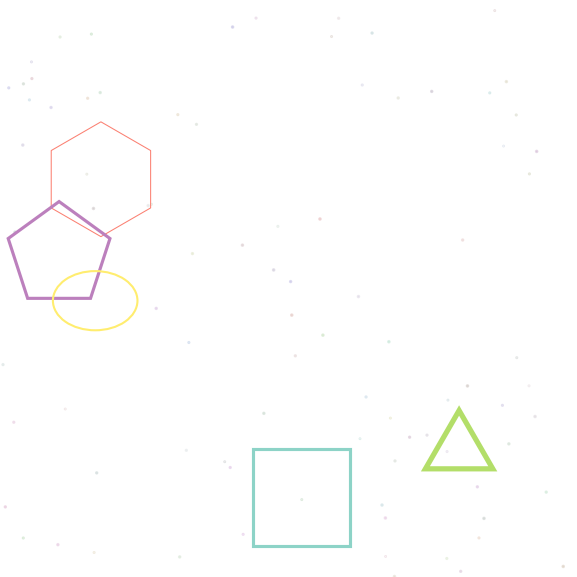[{"shape": "square", "thickness": 1.5, "radius": 0.42, "center": [0.522, 0.138]}, {"shape": "hexagon", "thickness": 0.5, "radius": 0.5, "center": [0.175, 0.689]}, {"shape": "triangle", "thickness": 2.5, "radius": 0.34, "center": [0.795, 0.221]}, {"shape": "pentagon", "thickness": 1.5, "radius": 0.46, "center": [0.102, 0.557]}, {"shape": "oval", "thickness": 1, "radius": 0.37, "center": [0.165, 0.478]}]